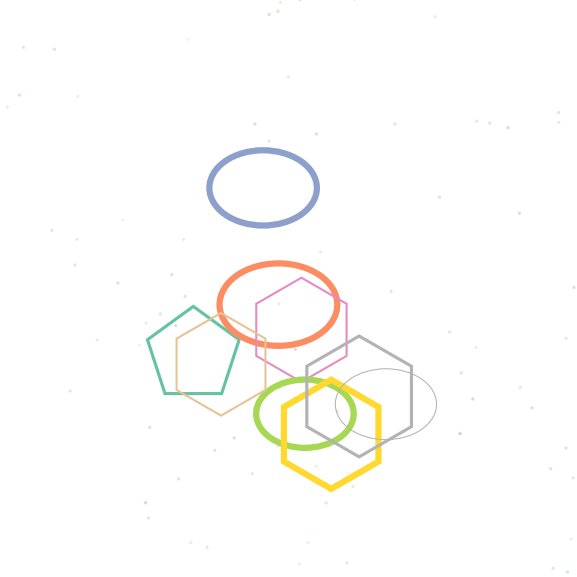[{"shape": "pentagon", "thickness": 1.5, "radius": 0.42, "center": [0.335, 0.385]}, {"shape": "oval", "thickness": 3, "radius": 0.51, "center": [0.482, 0.472]}, {"shape": "oval", "thickness": 3, "radius": 0.47, "center": [0.456, 0.674]}, {"shape": "hexagon", "thickness": 1, "radius": 0.45, "center": [0.522, 0.428]}, {"shape": "oval", "thickness": 3, "radius": 0.42, "center": [0.528, 0.283]}, {"shape": "hexagon", "thickness": 3, "radius": 0.47, "center": [0.573, 0.247]}, {"shape": "hexagon", "thickness": 1, "radius": 0.44, "center": [0.383, 0.368]}, {"shape": "oval", "thickness": 0.5, "radius": 0.44, "center": [0.668, 0.299]}, {"shape": "hexagon", "thickness": 1.5, "radius": 0.52, "center": [0.622, 0.313]}]